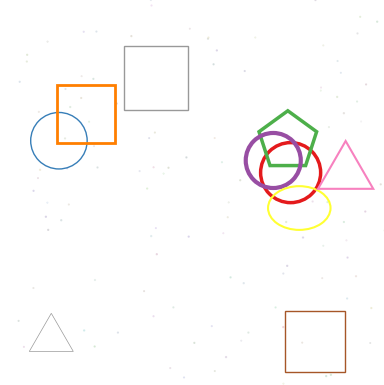[{"shape": "circle", "thickness": 2.5, "radius": 0.39, "center": [0.755, 0.552]}, {"shape": "circle", "thickness": 1, "radius": 0.37, "center": [0.153, 0.634]}, {"shape": "pentagon", "thickness": 2.5, "radius": 0.39, "center": [0.748, 0.634]}, {"shape": "circle", "thickness": 3, "radius": 0.36, "center": [0.71, 0.583]}, {"shape": "square", "thickness": 2, "radius": 0.38, "center": [0.222, 0.705]}, {"shape": "oval", "thickness": 1.5, "radius": 0.41, "center": [0.777, 0.46]}, {"shape": "square", "thickness": 1, "radius": 0.4, "center": [0.818, 0.113]}, {"shape": "triangle", "thickness": 1.5, "radius": 0.41, "center": [0.898, 0.551]}, {"shape": "triangle", "thickness": 0.5, "radius": 0.33, "center": [0.133, 0.12]}, {"shape": "square", "thickness": 1, "radius": 0.42, "center": [0.404, 0.798]}]